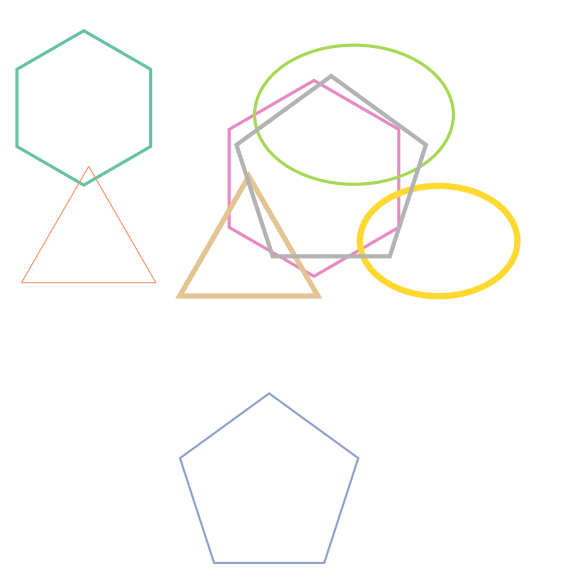[{"shape": "hexagon", "thickness": 1.5, "radius": 0.67, "center": [0.145, 0.812]}, {"shape": "triangle", "thickness": 0.5, "radius": 0.67, "center": [0.154, 0.577]}, {"shape": "pentagon", "thickness": 1, "radius": 0.81, "center": [0.466, 0.156]}, {"shape": "hexagon", "thickness": 1.5, "radius": 0.85, "center": [0.544, 0.69]}, {"shape": "oval", "thickness": 1.5, "radius": 0.86, "center": [0.613, 0.8]}, {"shape": "oval", "thickness": 3, "radius": 0.68, "center": [0.76, 0.582]}, {"shape": "triangle", "thickness": 2.5, "radius": 0.69, "center": [0.431, 0.556]}, {"shape": "pentagon", "thickness": 2, "radius": 0.86, "center": [0.573, 0.695]}]